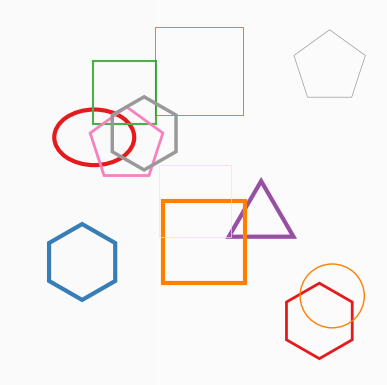[{"shape": "hexagon", "thickness": 2, "radius": 0.49, "center": [0.824, 0.166]}, {"shape": "oval", "thickness": 3, "radius": 0.52, "center": [0.243, 0.643]}, {"shape": "hexagon", "thickness": 3, "radius": 0.49, "center": [0.212, 0.319]}, {"shape": "square", "thickness": 1.5, "radius": 0.41, "center": [0.322, 0.76]}, {"shape": "triangle", "thickness": 3, "radius": 0.48, "center": [0.674, 0.433]}, {"shape": "square", "thickness": 3, "radius": 0.53, "center": [0.526, 0.371]}, {"shape": "circle", "thickness": 1, "radius": 0.41, "center": [0.857, 0.231]}, {"shape": "square", "thickness": 0.5, "radius": 0.47, "center": [0.503, 0.478]}, {"shape": "square", "thickness": 0.5, "radius": 0.57, "center": [0.513, 0.816]}, {"shape": "pentagon", "thickness": 2, "radius": 0.49, "center": [0.326, 0.624]}, {"shape": "pentagon", "thickness": 0.5, "radius": 0.48, "center": [0.851, 0.826]}, {"shape": "hexagon", "thickness": 2.5, "radius": 0.47, "center": [0.372, 0.654]}]